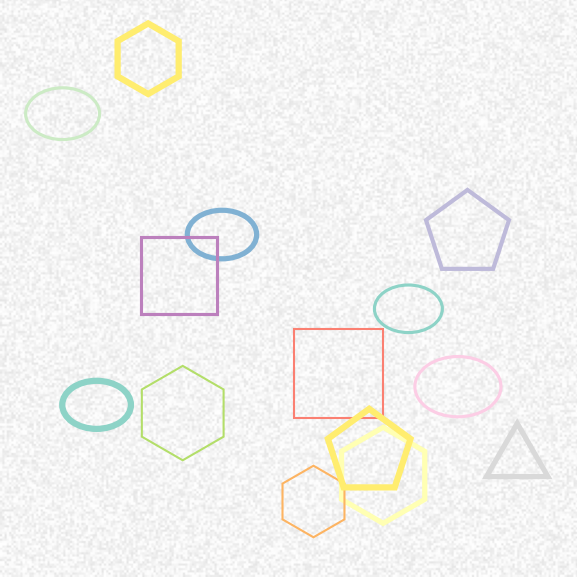[{"shape": "oval", "thickness": 3, "radius": 0.3, "center": [0.167, 0.298]}, {"shape": "oval", "thickness": 1.5, "radius": 0.29, "center": [0.707, 0.464]}, {"shape": "hexagon", "thickness": 2.5, "radius": 0.42, "center": [0.663, 0.176]}, {"shape": "pentagon", "thickness": 2, "radius": 0.38, "center": [0.81, 0.595]}, {"shape": "square", "thickness": 1, "radius": 0.39, "center": [0.586, 0.352]}, {"shape": "oval", "thickness": 2.5, "radius": 0.3, "center": [0.384, 0.593]}, {"shape": "hexagon", "thickness": 1, "radius": 0.31, "center": [0.543, 0.131]}, {"shape": "hexagon", "thickness": 1, "radius": 0.41, "center": [0.316, 0.284]}, {"shape": "oval", "thickness": 1.5, "radius": 0.37, "center": [0.793, 0.33]}, {"shape": "triangle", "thickness": 2.5, "radius": 0.31, "center": [0.896, 0.205]}, {"shape": "square", "thickness": 1.5, "radius": 0.33, "center": [0.31, 0.522]}, {"shape": "oval", "thickness": 1.5, "radius": 0.32, "center": [0.108, 0.802]}, {"shape": "hexagon", "thickness": 3, "radius": 0.31, "center": [0.257, 0.897]}, {"shape": "pentagon", "thickness": 3, "radius": 0.38, "center": [0.639, 0.216]}]